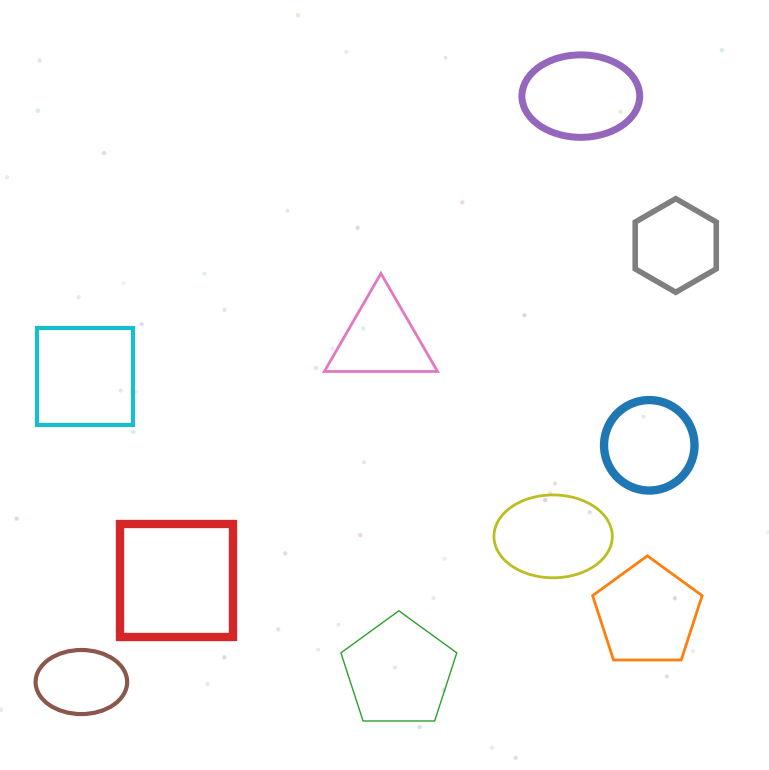[{"shape": "circle", "thickness": 3, "radius": 0.29, "center": [0.843, 0.422]}, {"shape": "pentagon", "thickness": 1, "radius": 0.37, "center": [0.841, 0.203]}, {"shape": "pentagon", "thickness": 0.5, "radius": 0.4, "center": [0.518, 0.128]}, {"shape": "square", "thickness": 3, "radius": 0.37, "center": [0.229, 0.246]}, {"shape": "oval", "thickness": 2.5, "radius": 0.38, "center": [0.754, 0.875]}, {"shape": "oval", "thickness": 1.5, "radius": 0.3, "center": [0.106, 0.114]}, {"shape": "triangle", "thickness": 1, "radius": 0.42, "center": [0.495, 0.56]}, {"shape": "hexagon", "thickness": 2, "radius": 0.3, "center": [0.878, 0.681]}, {"shape": "oval", "thickness": 1, "radius": 0.38, "center": [0.718, 0.303]}, {"shape": "square", "thickness": 1.5, "radius": 0.31, "center": [0.11, 0.511]}]